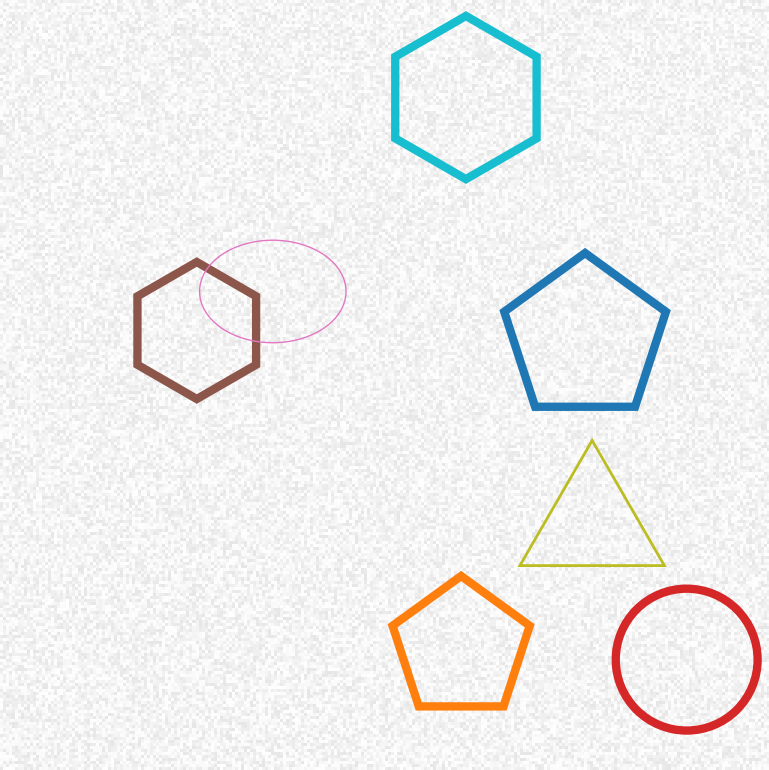[{"shape": "pentagon", "thickness": 3, "radius": 0.55, "center": [0.76, 0.561]}, {"shape": "pentagon", "thickness": 3, "radius": 0.47, "center": [0.599, 0.158]}, {"shape": "circle", "thickness": 3, "radius": 0.46, "center": [0.892, 0.143]}, {"shape": "hexagon", "thickness": 3, "radius": 0.44, "center": [0.256, 0.571]}, {"shape": "oval", "thickness": 0.5, "radius": 0.48, "center": [0.354, 0.621]}, {"shape": "triangle", "thickness": 1, "radius": 0.54, "center": [0.769, 0.32]}, {"shape": "hexagon", "thickness": 3, "radius": 0.53, "center": [0.605, 0.873]}]